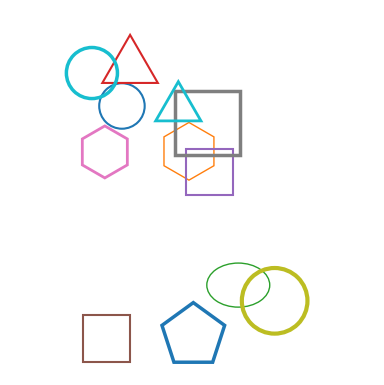[{"shape": "circle", "thickness": 1.5, "radius": 0.3, "center": [0.317, 0.725]}, {"shape": "pentagon", "thickness": 2.5, "radius": 0.43, "center": [0.502, 0.128]}, {"shape": "hexagon", "thickness": 1, "radius": 0.37, "center": [0.491, 0.607]}, {"shape": "oval", "thickness": 1, "radius": 0.41, "center": [0.619, 0.259]}, {"shape": "triangle", "thickness": 1.5, "radius": 0.42, "center": [0.338, 0.826]}, {"shape": "square", "thickness": 1.5, "radius": 0.3, "center": [0.544, 0.554]}, {"shape": "square", "thickness": 1.5, "radius": 0.3, "center": [0.277, 0.121]}, {"shape": "hexagon", "thickness": 2, "radius": 0.34, "center": [0.272, 0.605]}, {"shape": "square", "thickness": 2.5, "radius": 0.42, "center": [0.539, 0.681]}, {"shape": "circle", "thickness": 3, "radius": 0.43, "center": [0.713, 0.219]}, {"shape": "circle", "thickness": 2.5, "radius": 0.33, "center": [0.239, 0.81]}, {"shape": "triangle", "thickness": 2, "radius": 0.34, "center": [0.463, 0.72]}]